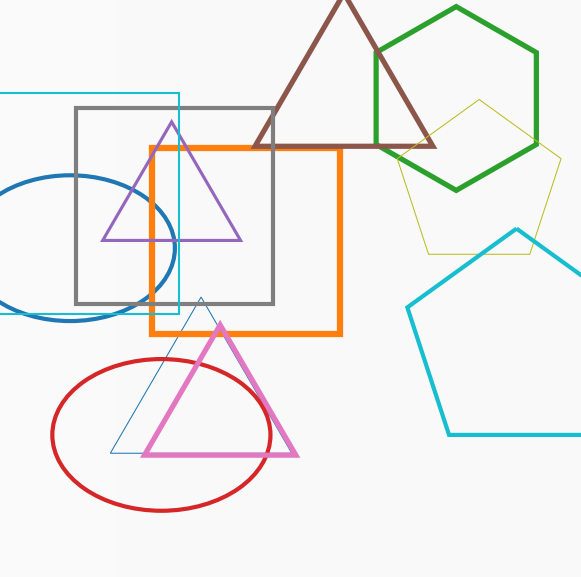[{"shape": "oval", "thickness": 2, "radius": 0.9, "center": [0.121, 0.569]}, {"shape": "triangle", "thickness": 0.5, "radius": 0.9, "center": [0.346, 0.304]}, {"shape": "square", "thickness": 3, "radius": 0.81, "center": [0.423, 0.582]}, {"shape": "hexagon", "thickness": 2.5, "radius": 0.8, "center": [0.785, 0.829]}, {"shape": "oval", "thickness": 2, "radius": 0.94, "center": [0.278, 0.246]}, {"shape": "triangle", "thickness": 1.5, "radius": 0.68, "center": [0.295, 0.651]}, {"shape": "triangle", "thickness": 2.5, "radius": 0.88, "center": [0.592, 0.834]}, {"shape": "triangle", "thickness": 2.5, "radius": 0.75, "center": [0.379, 0.286]}, {"shape": "square", "thickness": 2, "radius": 0.85, "center": [0.301, 0.643]}, {"shape": "pentagon", "thickness": 0.5, "radius": 0.74, "center": [0.824, 0.679]}, {"shape": "pentagon", "thickness": 2, "radius": 0.99, "center": [0.889, 0.406]}, {"shape": "square", "thickness": 1, "radius": 0.96, "center": [0.117, 0.647]}]